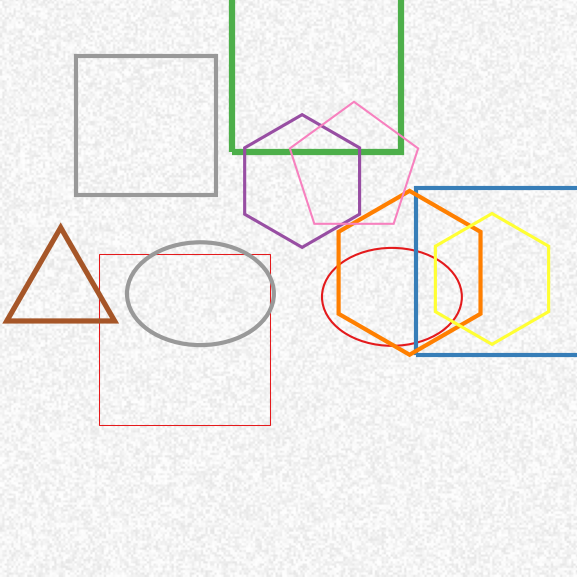[{"shape": "square", "thickness": 0.5, "radius": 0.74, "center": [0.32, 0.411]}, {"shape": "oval", "thickness": 1, "radius": 0.61, "center": [0.679, 0.485]}, {"shape": "square", "thickness": 2, "radius": 0.72, "center": [0.865, 0.528]}, {"shape": "square", "thickness": 3, "radius": 0.73, "center": [0.548, 0.883]}, {"shape": "hexagon", "thickness": 1.5, "radius": 0.57, "center": [0.523, 0.686]}, {"shape": "hexagon", "thickness": 2, "radius": 0.71, "center": [0.709, 0.527]}, {"shape": "hexagon", "thickness": 1.5, "radius": 0.57, "center": [0.852, 0.516]}, {"shape": "triangle", "thickness": 2.5, "radius": 0.54, "center": [0.105, 0.497]}, {"shape": "pentagon", "thickness": 1, "radius": 0.58, "center": [0.613, 0.706]}, {"shape": "square", "thickness": 2, "radius": 0.6, "center": [0.252, 0.781]}, {"shape": "oval", "thickness": 2, "radius": 0.64, "center": [0.347, 0.491]}]